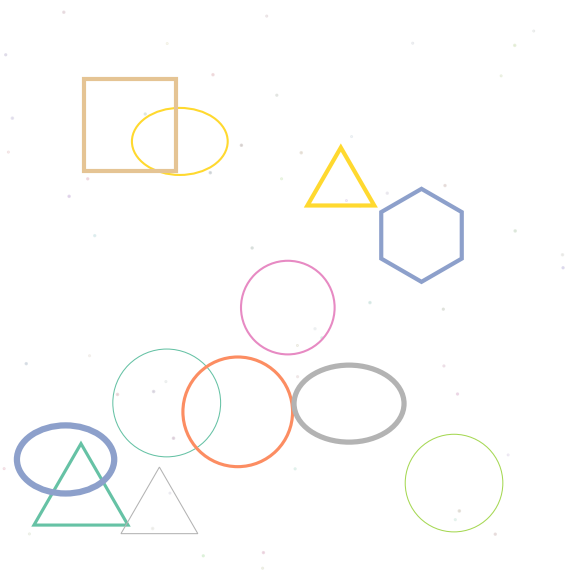[{"shape": "triangle", "thickness": 1.5, "radius": 0.47, "center": [0.14, 0.137]}, {"shape": "circle", "thickness": 0.5, "radius": 0.47, "center": [0.289, 0.301]}, {"shape": "circle", "thickness": 1.5, "radius": 0.47, "center": [0.412, 0.286]}, {"shape": "hexagon", "thickness": 2, "radius": 0.4, "center": [0.73, 0.592]}, {"shape": "oval", "thickness": 3, "radius": 0.42, "center": [0.114, 0.204]}, {"shape": "circle", "thickness": 1, "radius": 0.41, "center": [0.498, 0.467]}, {"shape": "circle", "thickness": 0.5, "radius": 0.42, "center": [0.786, 0.163]}, {"shape": "triangle", "thickness": 2, "radius": 0.33, "center": [0.59, 0.677]}, {"shape": "oval", "thickness": 1, "radius": 0.41, "center": [0.311, 0.754]}, {"shape": "square", "thickness": 2, "radius": 0.4, "center": [0.225, 0.783]}, {"shape": "oval", "thickness": 2.5, "radius": 0.48, "center": [0.604, 0.3]}, {"shape": "triangle", "thickness": 0.5, "radius": 0.38, "center": [0.276, 0.113]}]